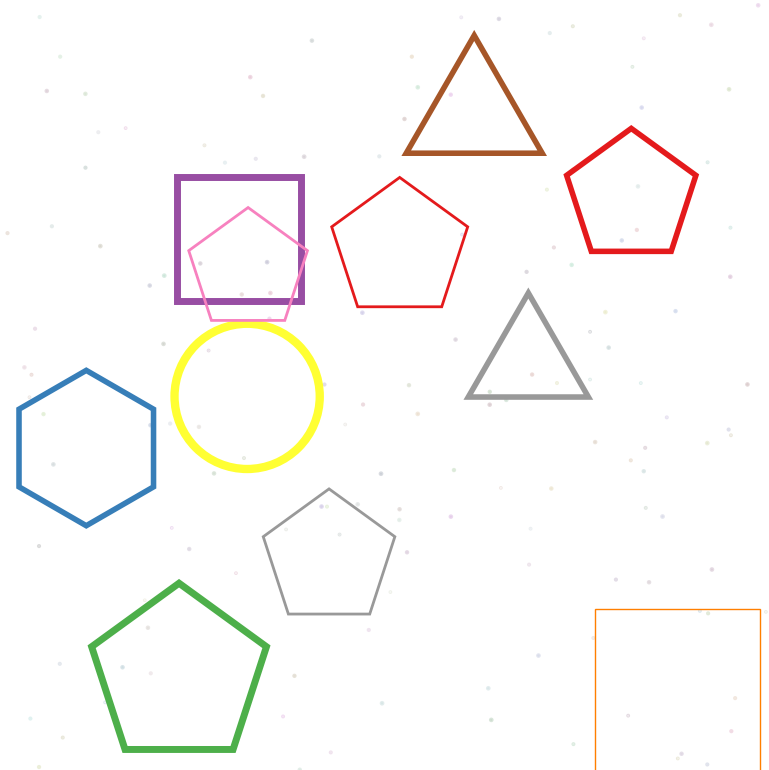[{"shape": "pentagon", "thickness": 2, "radius": 0.44, "center": [0.82, 0.745]}, {"shape": "pentagon", "thickness": 1, "radius": 0.46, "center": [0.519, 0.677]}, {"shape": "hexagon", "thickness": 2, "radius": 0.5, "center": [0.112, 0.418]}, {"shape": "pentagon", "thickness": 2.5, "radius": 0.6, "center": [0.233, 0.123]}, {"shape": "square", "thickness": 2.5, "radius": 0.4, "center": [0.31, 0.69]}, {"shape": "square", "thickness": 0.5, "radius": 0.54, "center": [0.88, 0.101]}, {"shape": "circle", "thickness": 3, "radius": 0.47, "center": [0.321, 0.485]}, {"shape": "triangle", "thickness": 2, "radius": 0.51, "center": [0.616, 0.852]}, {"shape": "pentagon", "thickness": 1, "radius": 0.41, "center": [0.322, 0.649]}, {"shape": "triangle", "thickness": 2, "radius": 0.45, "center": [0.686, 0.529]}, {"shape": "pentagon", "thickness": 1, "radius": 0.45, "center": [0.427, 0.275]}]